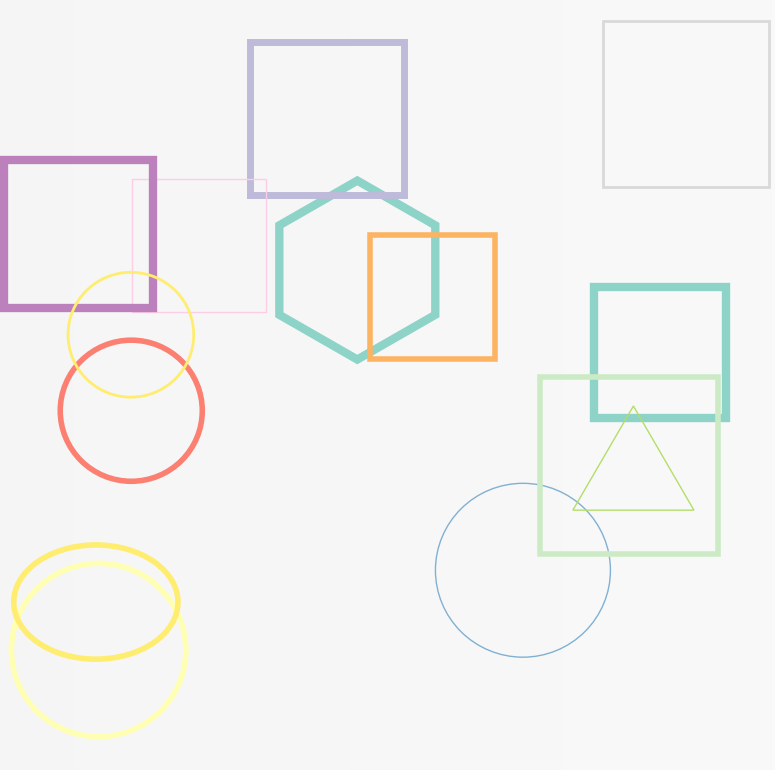[{"shape": "hexagon", "thickness": 3, "radius": 0.58, "center": [0.461, 0.649]}, {"shape": "square", "thickness": 3, "radius": 0.43, "center": [0.852, 0.543]}, {"shape": "circle", "thickness": 2, "radius": 0.56, "center": [0.127, 0.156]}, {"shape": "square", "thickness": 2.5, "radius": 0.5, "center": [0.422, 0.846]}, {"shape": "circle", "thickness": 2, "radius": 0.46, "center": [0.169, 0.467]}, {"shape": "circle", "thickness": 0.5, "radius": 0.56, "center": [0.675, 0.259]}, {"shape": "square", "thickness": 2, "radius": 0.4, "center": [0.558, 0.614]}, {"shape": "triangle", "thickness": 0.5, "radius": 0.45, "center": [0.817, 0.383]}, {"shape": "square", "thickness": 0.5, "radius": 0.43, "center": [0.257, 0.682]}, {"shape": "square", "thickness": 1, "radius": 0.54, "center": [0.885, 0.865]}, {"shape": "square", "thickness": 3, "radius": 0.48, "center": [0.101, 0.696]}, {"shape": "square", "thickness": 2, "radius": 0.57, "center": [0.812, 0.395]}, {"shape": "circle", "thickness": 1, "radius": 0.41, "center": [0.169, 0.565]}, {"shape": "oval", "thickness": 2, "radius": 0.53, "center": [0.124, 0.218]}]